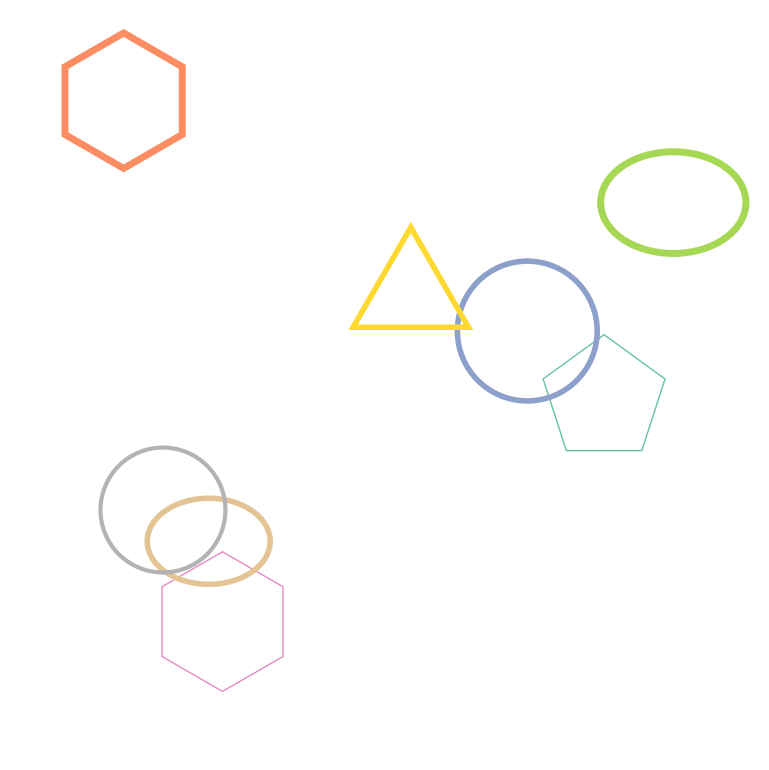[{"shape": "pentagon", "thickness": 0.5, "radius": 0.42, "center": [0.785, 0.482]}, {"shape": "hexagon", "thickness": 2.5, "radius": 0.44, "center": [0.161, 0.869]}, {"shape": "circle", "thickness": 2, "radius": 0.45, "center": [0.685, 0.57]}, {"shape": "hexagon", "thickness": 0.5, "radius": 0.45, "center": [0.289, 0.193]}, {"shape": "oval", "thickness": 2.5, "radius": 0.47, "center": [0.874, 0.737]}, {"shape": "triangle", "thickness": 2, "radius": 0.43, "center": [0.533, 0.618]}, {"shape": "oval", "thickness": 2, "radius": 0.4, "center": [0.271, 0.297]}, {"shape": "circle", "thickness": 1.5, "radius": 0.41, "center": [0.212, 0.338]}]